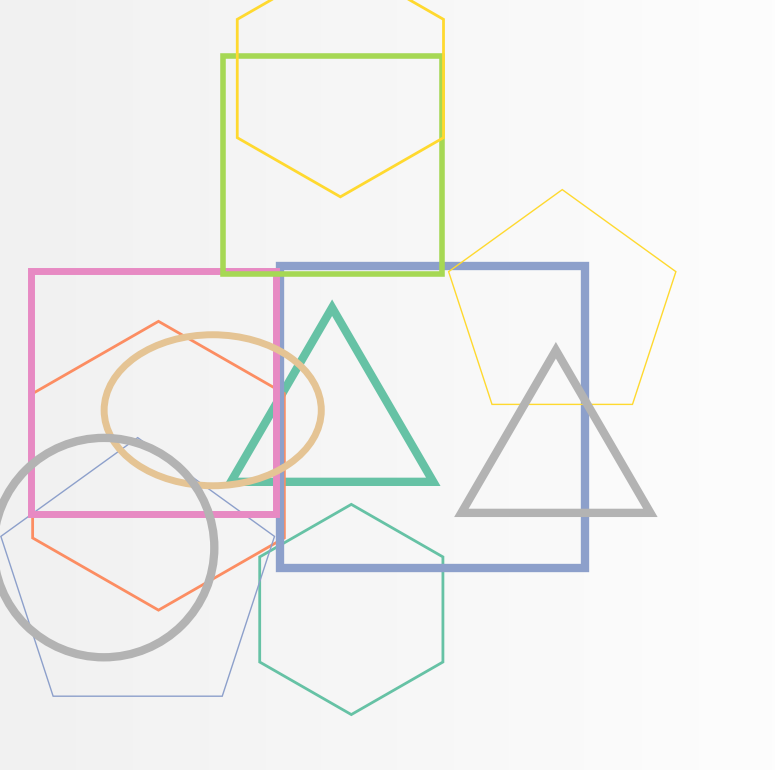[{"shape": "hexagon", "thickness": 1, "radius": 0.68, "center": [0.453, 0.208]}, {"shape": "triangle", "thickness": 3, "radius": 0.75, "center": [0.429, 0.45]}, {"shape": "hexagon", "thickness": 1, "radius": 0.94, "center": [0.205, 0.395]}, {"shape": "pentagon", "thickness": 0.5, "radius": 0.93, "center": [0.178, 0.246]}, {"shape": "square", "thickness": 3, "radius": 0.98, "center": [0.558, 0.458]}, {"shape": "square", "thickness": 2.5, "radius": 0.79, "center": [0.198, 0.49]}, {"shape": "square", "thickness": 2, "radius": 0.71, "center": [0.429, 0.785]}, {"shape": "pentagon", "thickness": 0.5, "radius": 0.77, "center": [0.725, 0.6]}, {"shape": "hexagon", "thickness": 1, "radius": 0.77, "center": [0.439, 0.898]}, {"shape": "oval", "thickness": 2.5, "radius": 0.7, "center": [0.274, 0.467]}, {"shape": "circle", "thickness": 3, "radius": 0.71, "center": [0.134, 0.289]}, {"shape": "triangle", "thickness": 3, "radius": 0.7, "center": [0.717, 0.404]}]